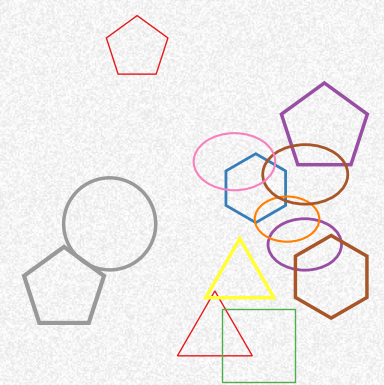[{"shape": "triangle", "thickness": 1, "radius": 0.56, "center": [0.558, 0.132]}, {"shape": "pentagon", "thickness": 1, "radius": 0.42, "center": [0.356, 0.875]}, {"shape": "hexagon", "thickness": 2, "radius": 0.45, "center": [0.664, 0.511]}, {"shape": "square", "thickness": 1, "radius": 0.47, "center": [0.671, 0.102]}, {"shape": "oval", "thickness": 2, "radius": 0.48, "center": [0.792, 0.365]}, {"shape": "pentagon", "thickness": 2.5, "radius": 0.59, "center": [0.843, 0.667]}, {"shape": "oval", "thickness": 1.5, "radius": 0.42, "center": [0.745, 0.431]}, {"shape": "triangle", "thickness": 2.5, "radius": 0.51, "center": [0.623, 0.278]}, {"shape": "hexagon", "thickness": 2.5, "radius": 0.54, "center": [0.86, 0.281]}, {"shape": "oval", "thickness": 2, "radius": 0.55, "center": [0.793, 0.547]}, {"shape": "oval", "thickness": 1.5, "radius": 0.53, "center": [0.609, 0.58]}, {"shape": "pentagon", "thickness": 3, "radius": 0.55, "center": [0.166, 0.25]}, {"shape": "circle", "thickness": 2.5, "radius": 0.6, "center": [0.285, 0.419]}]